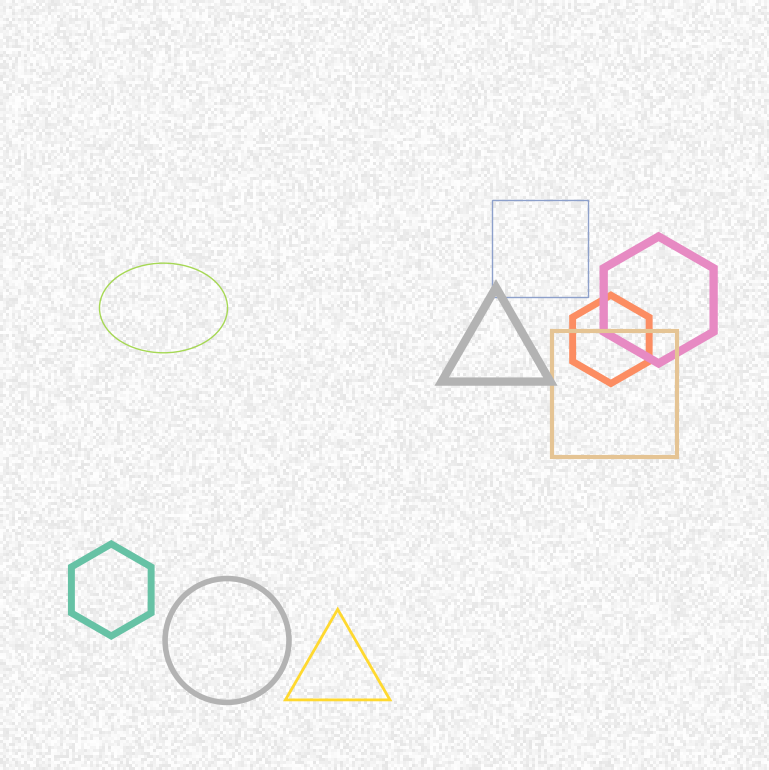[{"shape": "hexagon", "thickness": 2.5, "radius": 0.3, "center": [0.145, 0.234]}, {"shape": "hexagon", "thickness": 2.5, "radius": 0.29, "center": [0.793, 0.559]}, {"shape": "square", "thickness": 0.5, "radius": 0.31, "center": [0.702, 0.678]}, {"shape": "hexagon", "thickness": 3, "radius": 0.41, "center": [0.855, 0.61]}, {"shape": "oval", "thickness": 0.5, "radius": 0.42, "center": [0.212, 0.6]}, {"shape": "triangle", "thickness": 1, "radius": 0.39, "center": [0.439, 0.13]}, {"shape": "square", "thickness": 1.5, "radius": 0.41, "center": [0.798, 0.489]}, {"shape": "triangle", "thickness": 3, "radius": 0.41, "center": [0.644, 0.545]}, {"shape": "circle", "thickness": 2, "radius": 0.4, "center": [0.295, 0.168]}]